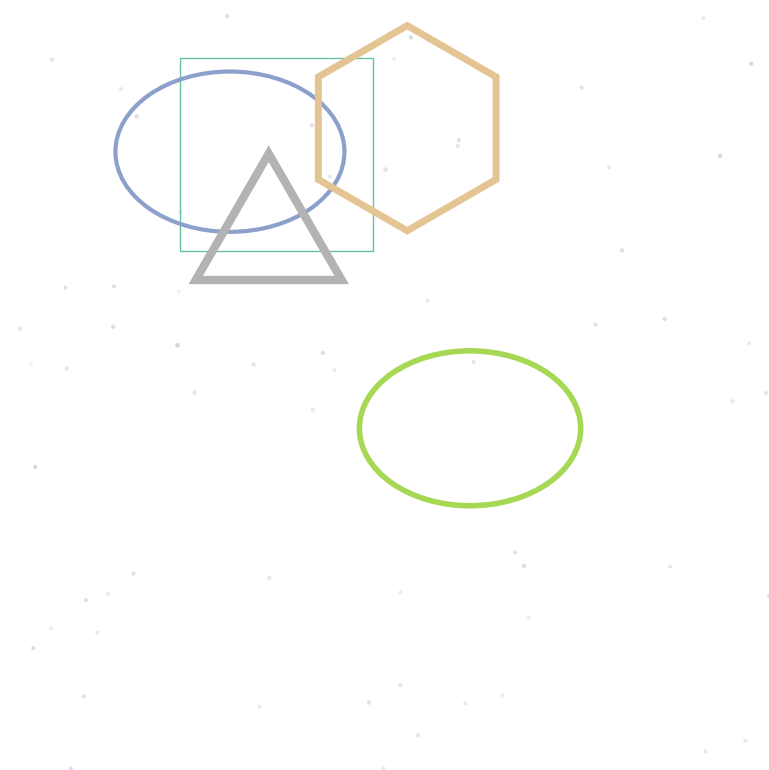[{"shape": "square", "thickness": 0.5, "radius": 0.63, "center": [0.359, 0.8]}, {"shape": "oval", "thickness": 1.5, "radius": 0.74, "center": [0.299, 0.803]}, {"shape": "oval", "thickness": 2, "radius": 0.72, "center": [0.61, 0.444]}, {"shape": "hexagon", "thickness": 2.5, "radius": 0.67, "center": [0.529, 0.834]}, {"shape": "triangle", "thickness": 3, "radius": 0.55, "center": [0.349, 0.691]}]